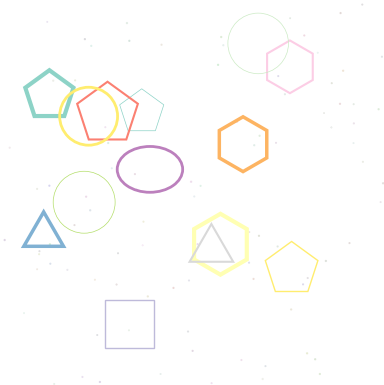[{"shape": "pentagon", "thickness": 3, "radius": 0.33, "center": [0.128, 0.752]}, {"shape": "pentagon", "thickness": 0.5, "radius": 0.3, "center": [0.368, 0.709]}, {"shape": "hexagon", "thickness": 3, "radius": 0.4, "center": [0.573, 0.366]}, {"shape": "square", "thickness": 1, "radius": 0.32, "center": [0.337, 0.159]}, {"shape": "pentagon", "thickness": 1.5, "radius": 0.41, "center": [0.279, 0.705]}, {"shape": "triangle", "thickness": 2.5, "radius": 0.3, "center": [0.113, 0.39]}, {"shape": "hexagon", "thickness": 2.5, "radius": 0.36, "center": [0.631, 0.625]}, {"shape": "circle", "thickness": 0.5, "radius": 0.4, "center": [0.219, 0.475]}, {"shape": "hexagon", "thickness": 1.5, "radius": 0.34, "center": [0.753, 0.826]}, {"shape": "triangle", "thickness": 1.5, "radius": 0.33, "center": [0.549, 0.353]}, {"shape": "oval", "thickness": 2, "radius": 0.43, "center": [0.389, 0.56]}, {"shape": "circle", "thickness": 0.5, "radius": 0.39, "center": [0.671, 0.887]}, {"shape": "circle", "thickness": 2, "radius": 0.38, "center": [0.23, 0.698]}, {"shape": "pentagon", "thickness": 1, "radius": 0.36, "center": [0.757, 0.301]}]